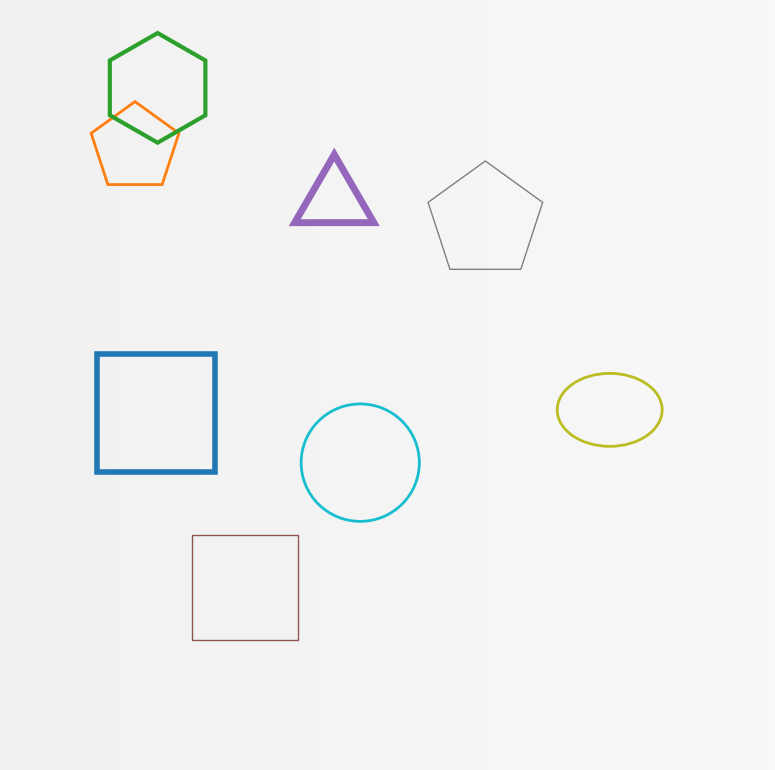[{"shape": "square", "thickness": 2, "radius": 0.38, "center": [0.201, 0.463]}, {"shape": "pentagon", "thickness": 1, "radius": 0.3, "center": [0.174, 0.808]}, {"shape": "hexagon", "thickness": 1.5, "radius": 0.36, "center": [0.203, 0.886]}, {"shape": "triangle", "thickness": 2.5, "radius": 0.29, "center": [0.431, 0.74]}, {"shape": "square", "thickness": 0.5, "radius": 0.34, "center": [0.316, 0.237]}, {"shape": "pentagon", "thickness": 0.5, "radius": 0.39, "center": [0.626, 0.713]}, {"shape": "oval", "thickness": 1, "radius": 0.34, "center": [0.787, 0.468]}, {"shape": "circle", "thickness": 1, "radius": 0.38, "center": [0.465, 0.399]}]